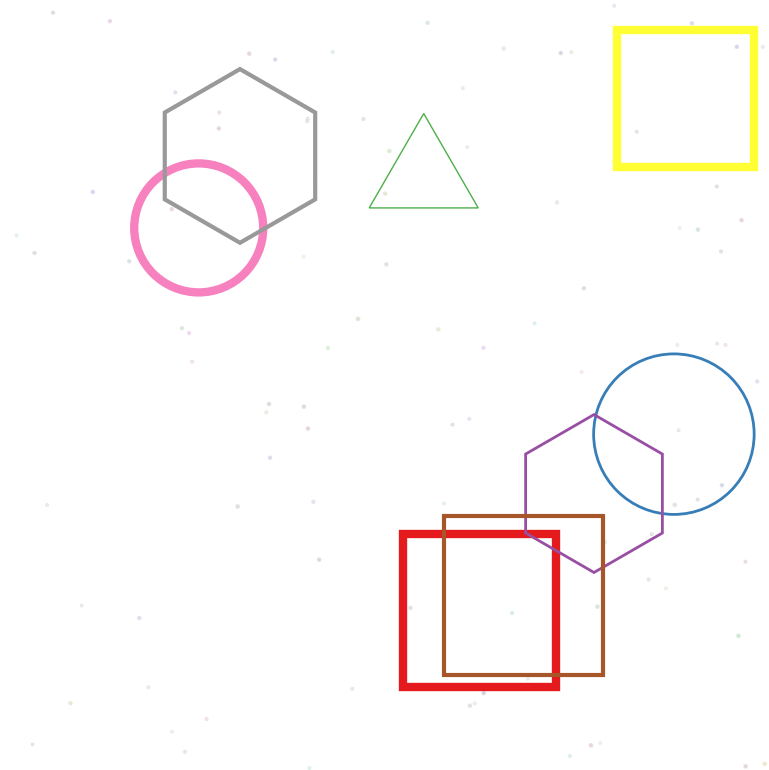[{"shape": "square", "thickness": 3, "radius": 0.5, "center": [0.622, 0.207]}, {"shape": "circle", "thickness": 1, "radius": 0.52, "center": [0.875, 0.436]}, {"shape": "triangle", "thickness": 0.5, "radius": 0.41, "center": [0.55, 0.771]}, {"shape": "hexagon", "thickness": 1, "radius": 0.51, "center": [0.771, 0.359]}, {"shape": "square", "thickness": 3, "radius": 0.44, "center": [0.89, 0.872]}, {"shape": "square", "thickness": 1.5, "radius": 0.52, "center": [0.68, 0.226]}, {"shape": "circle", "thickness": 3, "radius": 0.42, "center": [0.258, 0.704]}, {"shape": "hexagon", "thickness": 1.5, "radius": 0.56, "center": [0.312, 0.797]}]